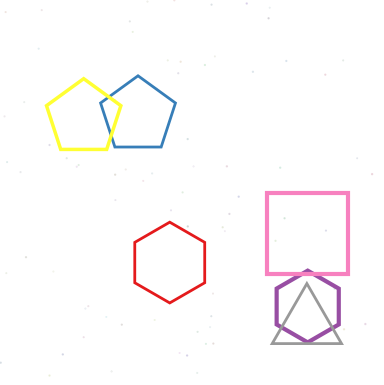[{"shape": "hexagon", "thickness": 2, "radius": 0.52, "center": [0.441, 0.318]}, {"shape": "pentagon", "thickness": 2, "radius": 0.51, "center": [0.359, 0.701]}, {"shape": "hexagon", "thickness": 3, "radius": 0.47, "center": [0.799, 0.204]}, {"shape": "pentagon", "thickness": 2.5, "radius": 0.51, "center": [0.217, 0.694]}, {"shape": "square", "thickness": 3, "radius": 0.53, "center": [0.8, 0.394]}, {"shape": "triangle", "thickness": 2, "radius": 0.52, "center": [0.797, 0.16]}]